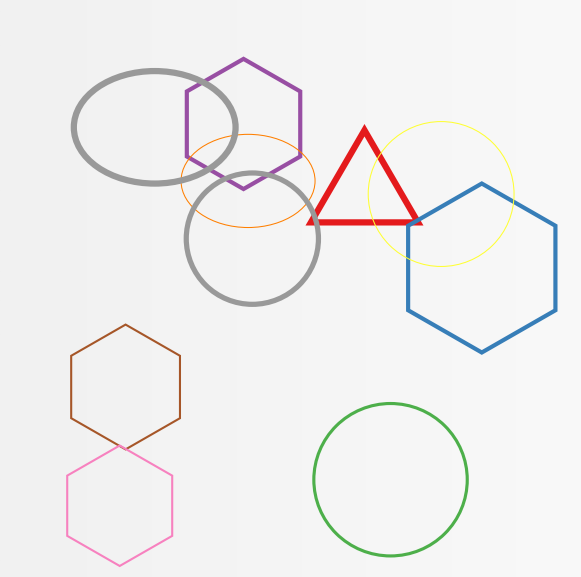[{"shape": "triangle", "thickness": 3, "radius": 0.53, "center": [0.627, 0.667]}, {"shape": "hexagon", "thickness": 2, "radius": 0.73, "center": [0.829, 0.535]}, {"shape": "circle", "thickness": 1.5, "radius": 0.66, "center": [0.672, 0.168]}, {"shape": "hexagon", "thickness": 2, "radius": 0.56, "center": [0.419, 0.784]}, {"shape": "oval", "thickness": 0.5, "radius": 0.58, "center": [0.427, 0.686]}, {"shape": "circle", "thickness": 0.5, "radius": 0.63, "center": [0.759, 0.663]}, {"shape": "hexagon", "thickness": 1, "radius": 0.54, "center": [0.216, 0.329]}, {"shape": "hexagon", "thickness": 1, "radius": 0.52, "center": [0.206, 0.123]}, {"shape": "oval", "thickness": 3, "radius": 0.7, "center": [0.266, 0.779]}, {"shape": "circle", "thickness": 2.5, "radius": 0.57, "center": [0.434, 0.586]}]